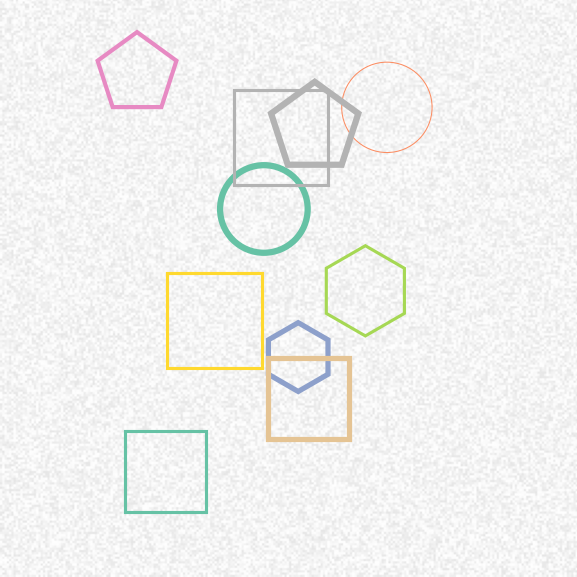[{"shape": "circle", "thickness": 3, "radius": 0.38, "center": [0.457, 0.637]}, {"shape": "square", "thickness": 1.5, "radius": 0.35, "center": [0.287, 0.183]}, {"shape": "circle", "thickness": 0.5, "radius": 0.39, "center": [0.67, 0.813]}, {"shape": "hexagon", "thickness": 2.5, "radius": 0.3, "center": [0.516, 0.381]}, {"shape": "pentagon", "thickness": 2, "radius": 0.36, "center": [0.237, 0.872]}, {"shape": "hexagon", "thickness": 1.5, "radius": 0.39, "center": [0.633, 0.496]}, {"shape": "square", "thickness": 1.5, "radius": 0.41, "center": [0.372, 0.444]}, {"shape": "square", "thickness": 2.5, "radius": 0.35, "center": [0.534, 0.309]}, {"shape": "square", "thickness": 1.5, "radius": 0.41, "center": [0.487, 0.761]}, {"shape": "pentagon", "thickness": 3, "radius": 0.4, "center": [0.545, 0.778]}]